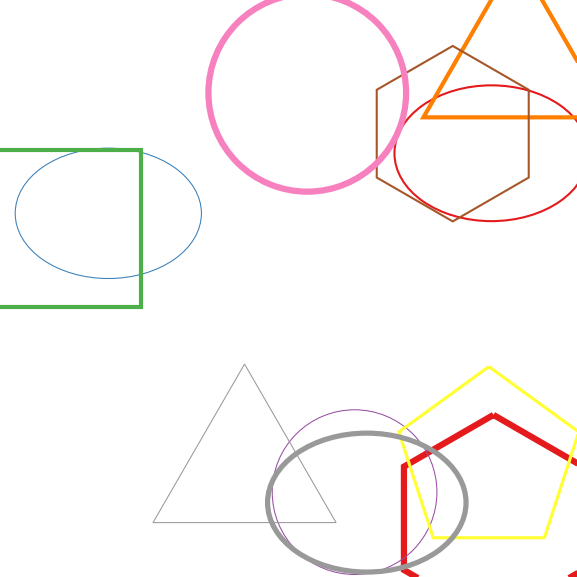[{"shape": "hexagon", "thickness": 3, "radius": 0.9, "center": [0.854, 0.102]}, {"shape": "oval", "thickness": 1, "radius": 0.84, "center": [0.851, 0.734]}, {"shape": "oval", "thickness": 0.5, "radius": 0.81, "center": [0.188, 0.63]}, {"shape": "square", "thickness": 2, "radius": 0.68, "center": [0.108, 0.603]}, {"shape": "circle", "thickness": 0.5, "radius": 0.71, "center": [0.614, 0.147]}, {"shape": "triangle", "thickness": 2, "radius": 0.93, "center": [0.895, 0.889]}, {"shape": "pentagon", "thickness": 1.5, "radius": 0.82, "center": [0.846, 0.201]}, {"shape": "hexagon", "thickness": 1, "radius": 0.76, "center": [0.784, 0.768]}, {"shape": "circle", "thickness": 3, "radius": 0.86, "center": [0.532, 0.838]}, {"shape": "triangle", "thickness": 0.5, "radius": 0.92, "center": [0.423, 0.186]}, {"shape": "oval", "thickness": 2.5, "radius": 0.86, "center": [0.635, 0.129]}]